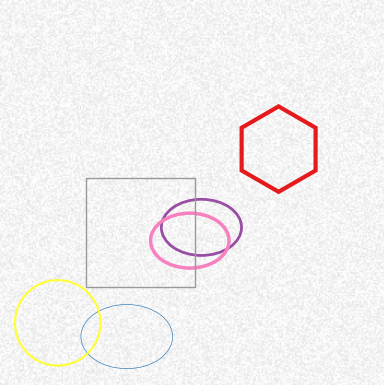[{"shape": "hexagon", "thickness": 3, "radius": 0.55, "center": [0.724, 0.613]}, {"shape": "oval", "thickness": 0.5, "radius": 0.6, "center": [0.329, 0.126]}, {"shape": "oval", "thickness": 2, "radius": 0.52, "center": [0.523, 0.409]}, {"shape": "circle", "thickness": 1.5, "radius": 0.55, "center": [0.15, 0.161]}, {"shape": "oval", "thickness": 2.5, "radius": 0.51, "center": [0.493, 0.375]}, {"shape": "square", "thickness": 1, "radius": 0.71, "center": [0.366, 0.397]}]